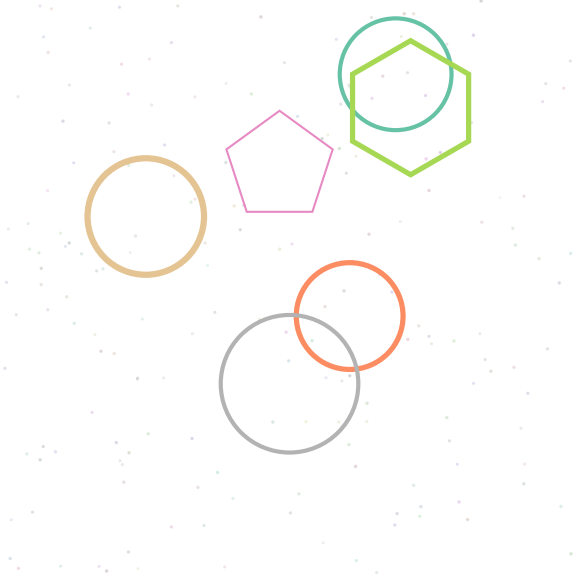[{"shape": "circle", "thickness": 2, "radius": 0.48, "center": [0.685, 0.871]}, {"shape": "circle", "thickness": 2.5, "radius": 0.46, "center": [0.605, 0.452]}, {"shape": "pentagon", "thickness": 1, "radius": 0.48, "center": [0.484, 0.711]}, {"shape": "hexagon", "thickness": 2.5, "radius": 0.58, "center": [0.711, 0.813]}, {"shape": "circle", "thickness": 3, "radius": 0.5, "center": [0.252, 0.624]}, {"shape": "circle", "thickness": 2, "radius": 0.6, "center": [0.501, 0.335]}]